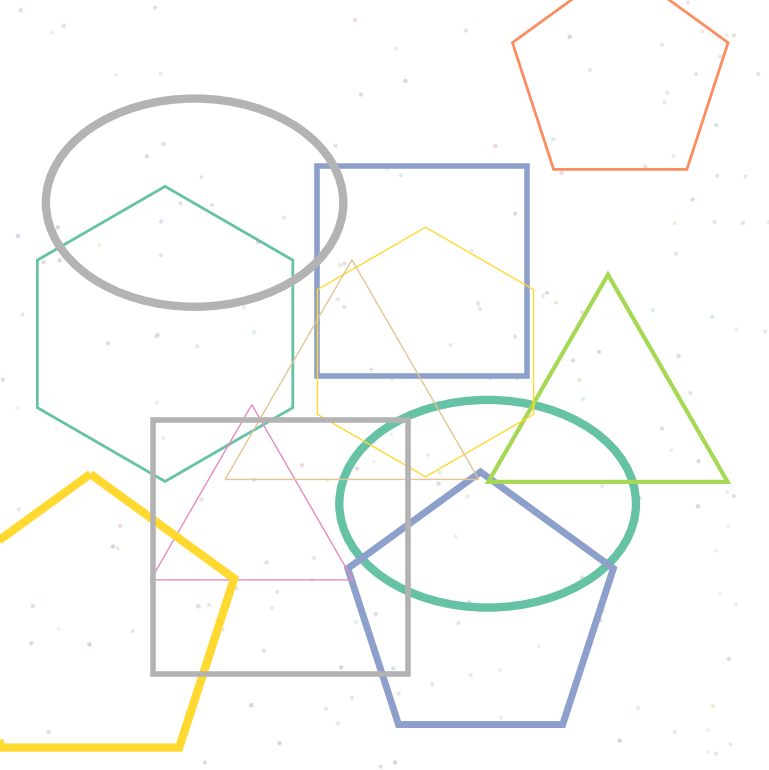[{"shape": "oval", "thickness": 3, "radius": 0.96, "center": [0.633, 0.346]}, {"shape": "hexagon", "thickness": 1, "radius": 0.96, "center": [0.214, 0.566]}, {"shape": "pentagon", "thickness": 1, "radius": 0.74, "center": [0.806, 0.899]}, {"shape": "pentagon", "thickness": 2.5, "radius": 0.91, "center": [0.624, 0.206]}, {"shape": "square", "thickness": 2, "radius": 0.68, "center": [0.548, 0.648]}, {"shape": "triangle", "thickness": 0.5, "radius": 0.76, "center": [0.327, 0.323]}, {"shape": "triangle", "thickness": 1.5, "radius": 0.9, "center": [0.79, 0.464]}, {"shape": "pentagon", "thickness": 3, "radius": 0.98, "center": [0.117, 0.188]}, {"shape": "hexagon", "thickness": 0.5, "radius": 0.81, "center": [0.553, 0.543]}, {"shape": "triangle", "thickness": 0.5, "radius": 0.95, "center": [0.457, 0.472]}, {"shape": "square", "thickness": 2, "radius": 0.83, "center": [0.365, 0.29]}, {"shape": "oval", "thickness": 3, "radius": 0.97, "center": [0.253, 0.737]}]